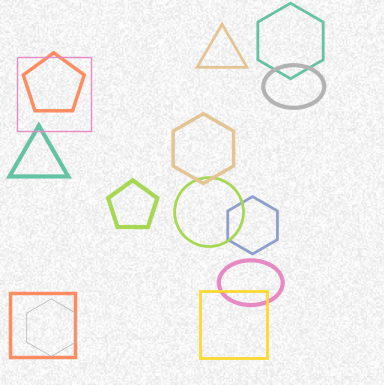[{"shape": "hexagon", "thickness": 2, "radius": 0.49, "center": [0.755, 0.894]}, {"shape": "triangle", "thickness": 3, "radius": 0.44, "center": [0.101, 0.586]}, {"shape": "square", "thickness": 2.5, "radius": 0.42, "center": [0.11, 0.156]}, {"shape": "pentagon", "thickness": 2.5, "radius": 0.42, "center": [0.14, 0.78]}, {"shape": "hexagon", "thickness": 2, "radius": 0.37, "center": [0.656, 0.415]}, {"shape": "oval", "thickness": 3, "radius": 0.42, "center": [0.651, 0.266]}, {"shape": "square", "thickness": 1, "radius": 0.48, "center": [0.141, 0.756]}, {"shape": "pentagon", "thickness": 3, "radius": 0.34, "center": [0.345, 0.465]}, {"shape": "circle", "thickness": 2, "radius": 0.45, "center": [0.543, 0.449]}, {"shape": "square", "thickness": 2, "radius": 0.43, "center": [0.607, 0.158]}, {"shape": "triangle", "thickness": 2, "radius": 0.37, "center": [0.577, 0.863]}, {"shape": "hexagon", "thickness": 2.5, "radius": 0.45, "center": [0.528, 0.614]}, {"shape": "oval", "thickness": 3, "radius": 0.4, "center": [0.763, 0.775]}, {"shape": "hexagon", "thickness": 0.5, "radius": 0.37, "center": [0.133, 0.149]}]